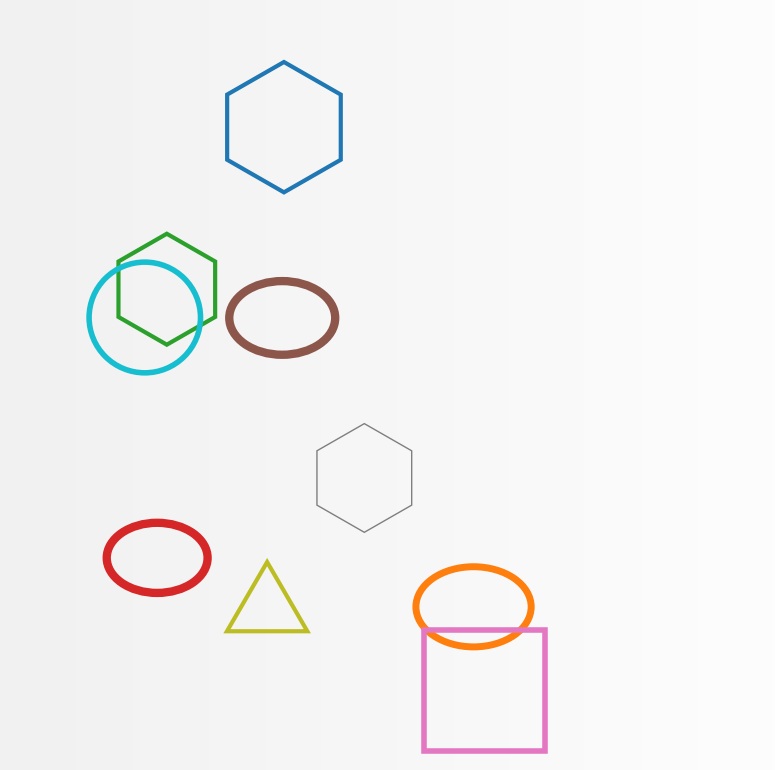[{"shape": "hexagon", "thickness": 1.5, "radius": 0.42, "center": [0.366, 0.835]}, {"shape": "oval", "thickness": 2.5, "radius": 0.37, "center": [0.611, 0.212]}, {"shape": "hexagon", "thickness": 1.5, "radius": 0.36, "center": [0.215, 0.624]}, {"shape": "oval", "thickness": 3, "radius": 0.33, "center": [0.203, 0.276]}, {"shape": "oval", "thickness": 3, "radius": 0.34, "center": [0.364, 0.587]}, {"shape": "square", "thickness": 2, "radius": 0.39, "center": [0.625, 0.103]}, {"shape": "hexagon", "thickness": 0.5, "radius": 0.35, "center": [0.47, 0.379]}, {"shape": "triangle", "thickness": 1.5, "radius": 0.3, "center": [0.345, 0.21]}, {"shape": "circle", "thickness": 2, "radius": 0.36, "center": [0.187, 0.588]}]